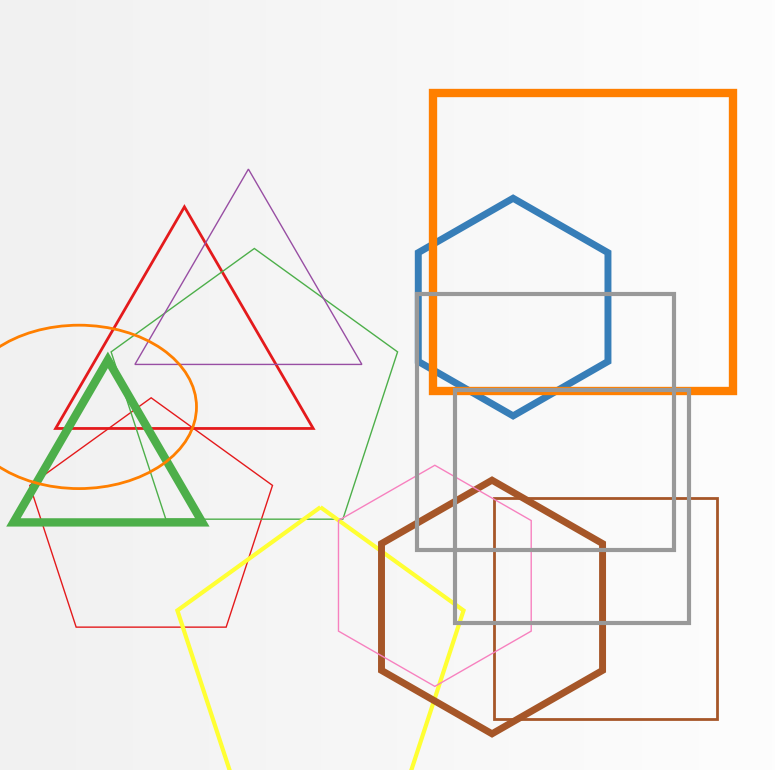[{"shape": "pentagon", "thickness": 0.5, "radius": 0.82, "center": [0.195, 0.319]}, {"shape": "triangle", "thickness": 1, "radius": 0.96, "center": [0.238, 0.539]}, {"shape": "hexagon", "thickness": 2.5, "radius": 0.71, "center": [0.662, 0.601]}, {"shape": "triangle", "thickness": 3, "radius": 0.7, "center": [0.139, 0.392]}, {"shape": "pentagon", "thickness": 0.5, "radius": 0.97, "center": [0.328, 0.483]}, {"shape": "triangle", "thickness": 0.5, "radius": 0.85, "center": [0.321, 0.611]}, {"shape": "square", "thickness": 3, "radius": 0.97, "center": [0.752, 0.686]}, {"shape": "oval", "thickness": 1, "radius": 0.76, "center": [0.102, 0.472]}, {"shape": "pentagon", "thickness": 1.5, "radius": 0.97, "center": [0.413, 0.147]}, {"shape": "hexagon", "thickness": 2.5, "radius": 0.82, "center": [0.635, 0.212]}, {"shape": "square", "thickness": 1, "radius": 0.72, "center": [0.781, 0.21]}, {"shape": "hexagon", "thickness": 0.5, "radius": 0.72, "center": [0.561, 0.252]}, {"shape": "square", "thickness": 1.5, "radius": 0.75, "center": [0.738, 0.342]}, {"shape": "square", "thickness": 1.5, "radius": 0.83, "center": [0.704, 0.452]}]